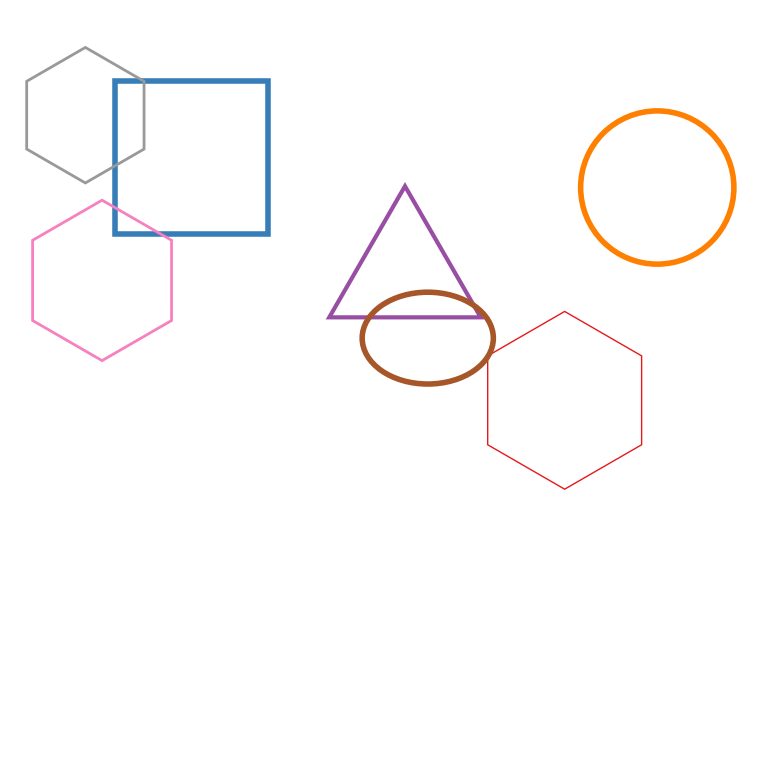[{"shape": "hexagon", "thickness": 0.5, "radius": 0.58, "center": [0.733, 0.48]}, {"shape": "square", "thickness": 2, "radius": 0.49, "center": [0.249, 0.796]}, {"shape": "triangle", "thickness": 1.5, "radius": 0.57, "center": [0.526, 0.645]}, {"shape": "circle", "thickness": 2, "radius": 0.5, "center": [0.854, 0.756]}, {"shape": "oval", "thickness": 2, "radius": 0.43, "center": [0.556, 0.561]}, {"shape": "hexagon", "thickness": 1, "radius": 0.52, "center": [0.133, 0.636]}, {"shape": "hexagon", "thickness": 1, "radius": 0.44, "center": [0.111, 0.85]}]